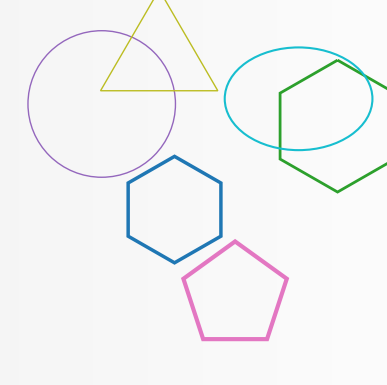[{"shape": "hexagon", "thickness": 2.5, "radius": 0.69, "center": [0.45, 0.456]}, {"shape": "hexagon", "thickness": 2, "radius": 0.86, "center": [0.871, 0.672]}, {"shape": "circle", "thickness": 1, "radius": 0.95, "center": [0.262, 0.73]}, {"shape": "pentagon", "thickness": 3, "radius": 0.7, "center": [0.607, 0.233]}, {"shape": "triangle", "thickness": 1, "radius": 0.87, "center": [0.411, 0.852]}, {"shape": "oval", "thickness": 1.5, "radius": 0.95, "center": [0.771, 0.743]}]